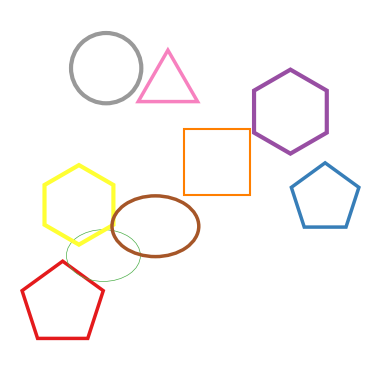[{"shape": "pentagon", "thickness": 2.5, "radius": 0.55, "center": [0.163, 0.211]}, {"shape": "pentagon", "thickness": 2.5, "radius": 0.46, "center": [0.844, 0.485]}, {"shape": "oval", "thickness": 0.5, "radius": 0.48, "center": [0.269, 0.336]}, {"shape": "hexagon", "thickness": 3, "radius": 0.55, "center": [0.754, 0.71]}, {"shape": "square", "thickness": 1.5, "radius": 0.43, "center": [0.564, 0.579]}, {"shape": "hexagon", "thickness": 3, "radius": 0.52, "center": [0.205, 0.468]}, {"shape": "oval", "thickness": 2.5, "radius": 0.56, "center": [0.404, 0.412]}, {"shape": "triangle", "thickness": 2.5, "radius": 0.45, "center": [0.436, 0.781]}, {"shape": "circle", "thickness": 3, "radius": 0.46, "center": [0.276, 0.823]}]